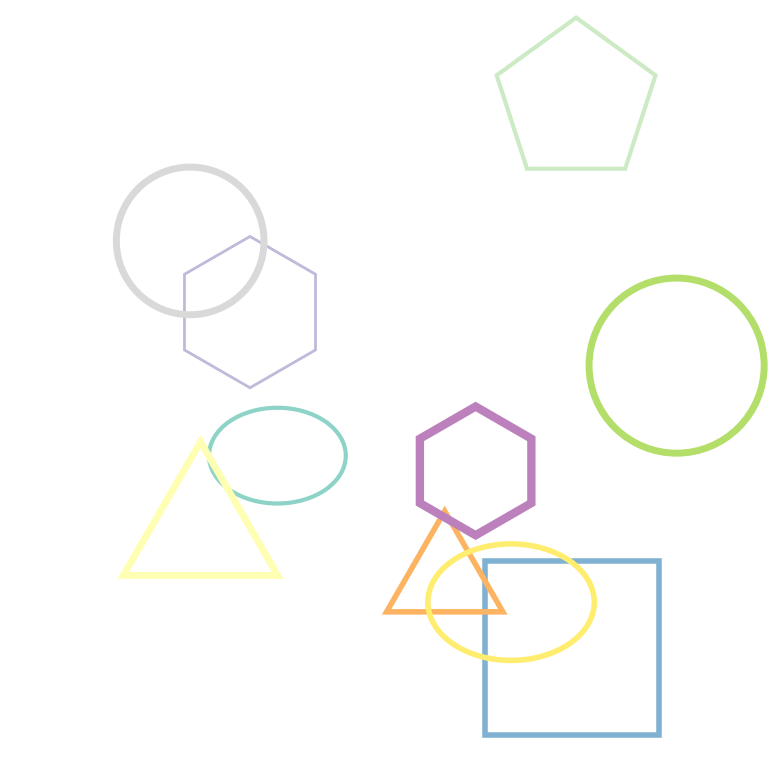[{"shape": "oval", "thickness": 1.5, "radius": 0.44, "center": [0.36, 0.408]}, {"shape": "triangle", "thickness": 2.5, "radius": 0.58, "center": [0.26, 0.311]}, {"shape": "hexagon", "thickness": 1, "radius": 0.49, "center": [0.325, 0.595]}, {"shape": "square", "thickness": 2, "radius": 0.56, "center": [0.743, 0.158]}, {"shape": "triangle", "thickness": 2, "radius": 0.44, "center": [0.578, 0.249]}, {"shape": "circle", "thickness": 2.5, "radius": 0.57, "center": [0.879, 0.525]}, {"shape": "circle", "thickness": 2.5, "radius": 0.48, "center": [0.247, 0.687]}, {"shape": "hexagon", "thickness": 3, "radius": 0.42, "center": [0.618, 0.388]}, {"shape": "pentagon", "thickness": 1.5, "radius": 0.54, "center": [0.748, 0.869]}, {"shape": "oval", "thickness": 2, "radius": 0.54, "center": [0.664, 0.218]}]